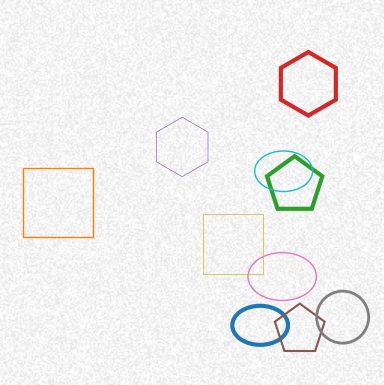[{"shape": "oval", "thickness": 3, "radius": 0.36, "center": [0.676, 0.155]}, {"shape": "square", "thickness": 1, "radius": 0.45, "center": [0.151, 0.474]}, {"shape": "pentagon", "thickness": 3, "radius": 0.38, "center": [0.765, 0.519]}, {"shape": "hexagon", "thickness": 3, "radius": 0.41, "center": [0.801, 0.782]}, {"shape": "hexagon", "thickness": 0.5, "radius": 0.39, "center": [0.473, 0.618]}, {"shape": "pentagon", "thickness": 1.5, "radius": 0.34, "center": [0.779, 0.143]}, {"shape": "oval", "thickness": 1, "radius": 0.44, "center": [0.733, 0.282]}, {"shape": "circle", "thickness": 2, "radius": 0.34, "center": [0.89, 0.176]}, {"shape": "square", "thickness": 0.5, "radius": 0.39, "center": [0.606, 0.366]}, {"shape": "oval", "thickness": 1, "radius": 0.38, "center": [0.737, 0.555]}]